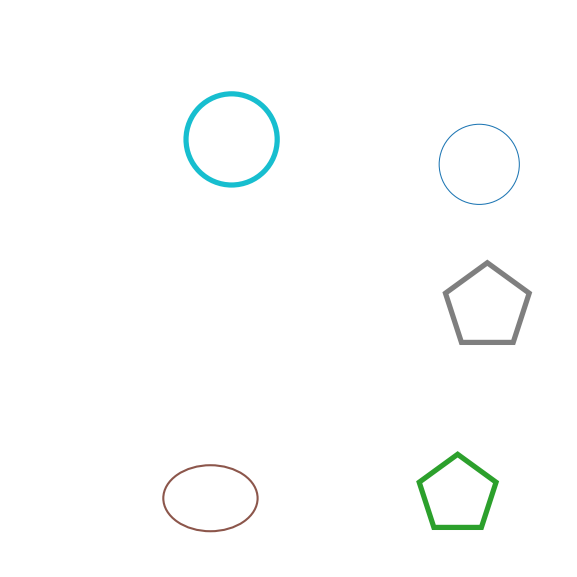[{"shape": "circle", "thickness": 0.5, "radius": 0.35, "center": [0.83, 0.715]}, {"shape": "pentagon", "thickness": 2.5, "radius": 0.35, "center": [0.792, 0.142]}, {"shape": "oval", "thickness": 1, "radius": 0.41, "center": [0.364, 0.136]}, {"shape": "pentagon", "thickness": 2.5, "radius": 0.38, "center": [0.844, 0.468]}, {"shape": "circle", "thickness": 2.5, "radius": 0.39, "center": [0.401, 0.758]}]